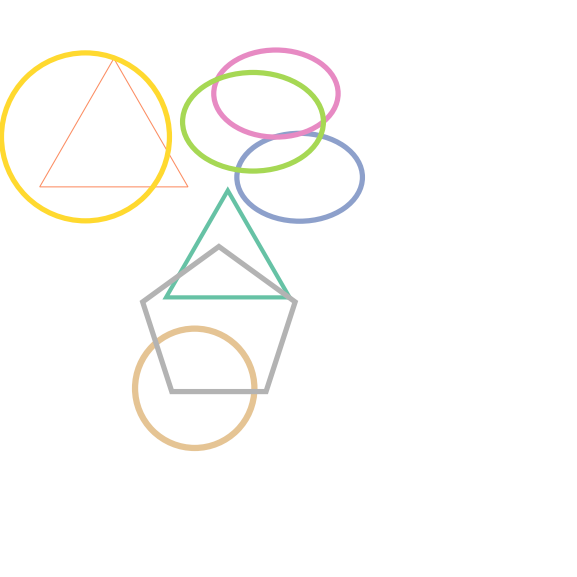[{"shape": "triangle", "thickness": 2, "radius": 0.62, "center": [0.394, 0.546]}, {"shape": "triangle", "thickness": 0.5, "radius": 0.74, "center": [0.197, 0.75]}, {"shape": "oval", "thickness": 2.5, "radius": 0.54, "center": [0.519, 0.692]}, {"shape": "oval", "thickness": 2.5, "radius": 0.54, "center": [0.478, 0.837]}, {"shape": "oval", "thickness": 2.5, "radius": 0.61, "center": [0.438, 0.788]}, {"shape": "circle", "thickness": 2.5, "radius": 0.73, "center": [0.148, 0.762]}, {"shape": "circle", "thickness": 3, "radius": 0.52, "center": [0.337, 0.327]}, {"shape": "pentagon", "thickness": 2.5, "radius": 0.69, "center": [0.379, 0.433]}]